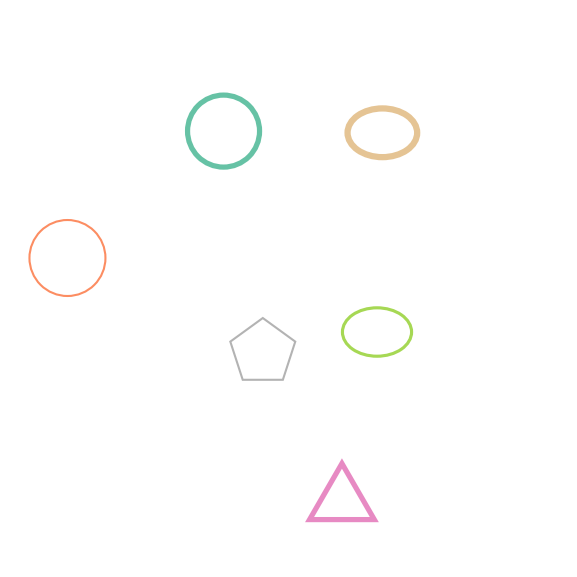[{"shape": "circle", "thickness": 2.5, "radius": 0.31, "center": [0.387, 0.772]}, {"shape": "circle", "thickness": 1, "radius": 0.33, "center": [0.117, 0.552]}, {"shape": "triangle", "thickness": 2.5, "radius": 0.32, "center": [0.592, 0.132]}, {"shape": "oval", "thickness": 1.5, "radius": 0.3, "center": [0.653, 0.424]}, {"shape": "oval", "thickness": 3, "radius": 0.3, "center": [0.662, 0.769]}, {"shape": "pentagon", "thickness": 1, "radius": 0.3, "center": [0.455, 0.389]}]